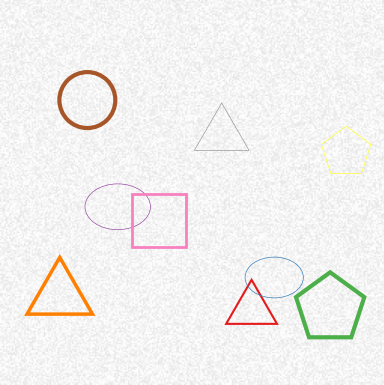[{"shape": "triangle", "thickness": 1.5, "radius": 0.38, "center": [0.653, 0.197]}, {"shape": "oval", "thickness": 0.5, "radius": 0.38, "center": [0.712, 0.279]}, {"shape": "pentagon", "thickness": 3, "radius": 0.47, "center": [0.858, 0.199]}, {"shape": "oval", "thickness": 0.5, "radius": 0.42, "center": [0.306, 0.463]}, {"shape": "triangle", "thickness": 2.5, "radius": 0.49, "center": [0.155, 0.233]}, {"shape": "pentagon", "thickness": 0.5, "radius": 0.34, "center": [0.899, 0.604]}, {"shape": "circle", "thickness": 3, "radius": 0.36, "center": [0.227, 0.74]}, {"shape": "square", "thickness": 2, "radius": 0.35, "center": [0.414, 0.428]}, {"shape": "triangle", "thickness": 0.5, "radius": 0.41, "center": [0.576, 0.65]}]